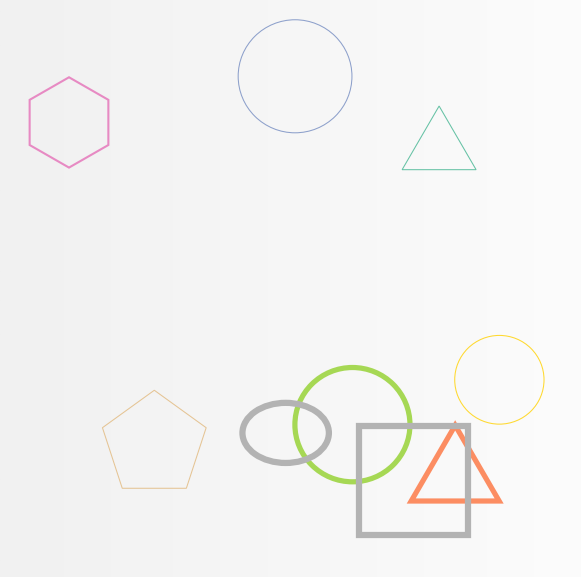[{"shape": "triangle", "thickness": 0.5, "radius": 0.37, "center": [0.755, 0.742]}, {"shape": "triangle", "thickness": 2.5, "radius": 0.44, "center": [0.783, 0.175]}, {"shape": "circle", "thickness": 0.5, "radius": 0.49, "center": [0.508, 0.867]}, {"shape": "hexagon", "thickness": 1, "radius": 0.39, "center": [0.119, 0.787]}, {"shape": "circle", "thickness": 2.5, "radius": 0.49, "center": [0.606, 0.264]}, {"shape": "circle", "thickness": 0.5, "radius": 0.38, "center": [0.859, 0.342]}, {"shape": "pentagon", "thickness": 0.5, "radius": 0.47, "center": [0.265, 0.23]}, {"shape": "oval", "thickness": 3, "radius": 0.37, "center": [0.491, 0.25]}, {"shape": "square", "thickness": 3, "radius": 0.47, "center": [0.711, 0.167]}]